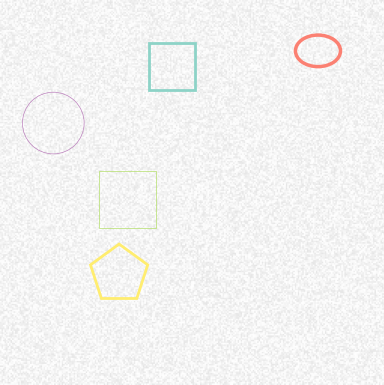[{"shape": "square", "thickness": 2, "radius": 0.3, "center": [0.446, 0.827]}, {"shape": "oval", "thickness": 2.5, "radius": 0.29, "center": [0.826, 0.868]}, {"shape": "square", "thickness": 0.5, "radius": 0.37, "center": [0.33, 0.481]}, {"shape": "circle", "thickness": 0.5, "radius": 0.4, "center": [0.138, 0.68]}, {"shape": "pentagon", "thickness": 2, "radius": 0.39, "center": [0.309, 0.288]}]